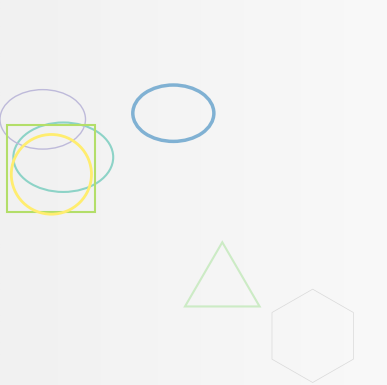[{"shape": "oval", "thickness": 1.5, "radius": 0.64, "center": [0.163, 0.592]}, {"shape": "oval", "thickness": 1, "radius": 0.55, "center": [0.11, 0.69]}, {"shape": "oval", "thickness": 2.5, "radius": 0.52, "center": [0.447, 0.706]}, {"shape": "square", "thickness": 1.5, "radius": 0.57, "center": [0.131, 0.562]}, {"shape": "hexagon", "thickness": 0.5, "radius": 0.61, "center": [0.807, 0.128]}, {"shape": "triangle", "thickness": 1.5, "radius": 0.56, "center": [0.574, 0.26]}, {"shape": "circle", "thickness": 2, "radius": 0.52, "center": [0.133, 0.547]}]